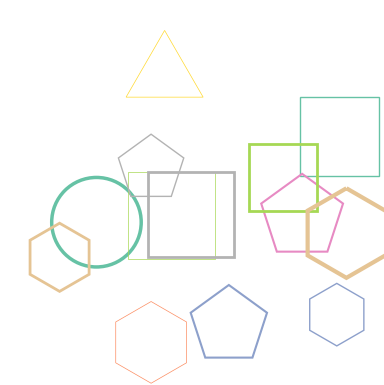[{"shape": "circle", "thickness": 2.5, "radius": 0.58, "center": [0.251, 0.423]}, {"shape": "square", "thickness": 1, "radius": 0.51, "center": [0.882, 0.646]}, {"shape": "hexagon", "thickness": 0.5, "radius": 0.53, "center": [0.393, 0.111]}, {"shape": "hexagon", "thickness": 1, "radius": 0.41, "center": [0.875, 0.183]}, {"shape": "pentagon", "thickness": 1.5, "radius": 0.52, "center": [0.594, 0.155]}, {"shape": "pentagon", "thickness": 1.5, "radius": 0.56, "center": [0.785, 0.437]}, {"shape": "square", "thickness": 0.5, "radius": 0.57, "center": [0.447, 0.44]}, {"shape": "square", "thickness": 2, "radius": 0.44, "center": [0.735, 0.539]}, {"shape": "triangle", "thickness": 0.5, "radius": 0.58, "center": [0.428, 0.805]}, {"shape": "hexagon", "thickness": 3, "radius": 0.58, "center": [0.9, 0.395]}, {"shape": "hexagon", "thickness": 2, "radius": 0.44, "center": [0.155, 0.332]}, {"shape": "square", "thickness": 2, "radius": 0.55, "center": [0.496, 0.443]}, {"shape": "pentagon", "thickness": 1, "radius": 0.45, "center": [0.392, 0.562]}]